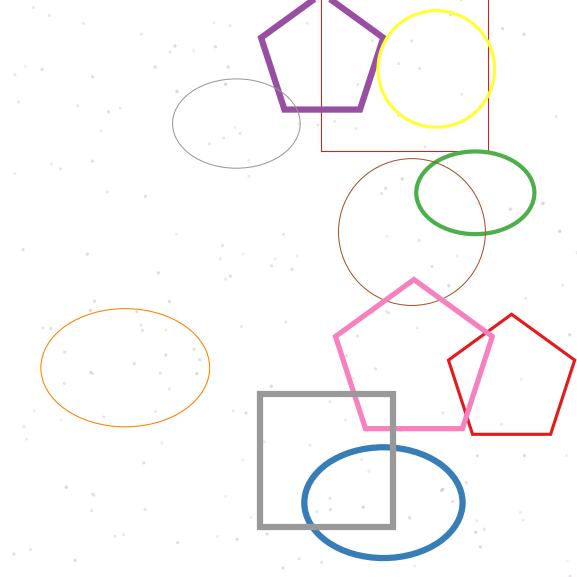[{"shape": "pentagon", "thickness": 1.5, "radius": 0.57, "center": [0.886, 0.34]}, {"shape": "square", "thickness": 0.5, "radius": 0.72, "center": [0.7, 0.882]}, {"shape": "oval", "thickness": 3, "radius": 0.69, "center": [0.664, 0.129]}, {"shape": "oval", "thickness": 2, "radius": 0.51, "center": [0.823, 0.665]}, {"shape": "pentagon", "thickness": 3, "radius": 0.56, "center": [0.558, 0.899]}, {"shape": "oval", "thickness": 0.5, "radius": 0.73, "center": [0.217, 0.362]}, {"shape": "circle", "thickness": 1.5, "radius": 0.5, "center": [0.756, 0.88]}, {"shape": "circle", "thickness": 0.5, "radius": 0.64, "center": [0.713, 0.597]}, {"shape": "pentagon", "thickness": 2.5, "radius": 0.71, "center": [0.717, 0.372]}, {"shape": "square", "thickness": 3, "radius": 0.58, "center": [0.565, 0.202]}, {"shape": "oval", "thickness": 0.5, "radius": 0.55, "center": [0.409, 0.785]}]